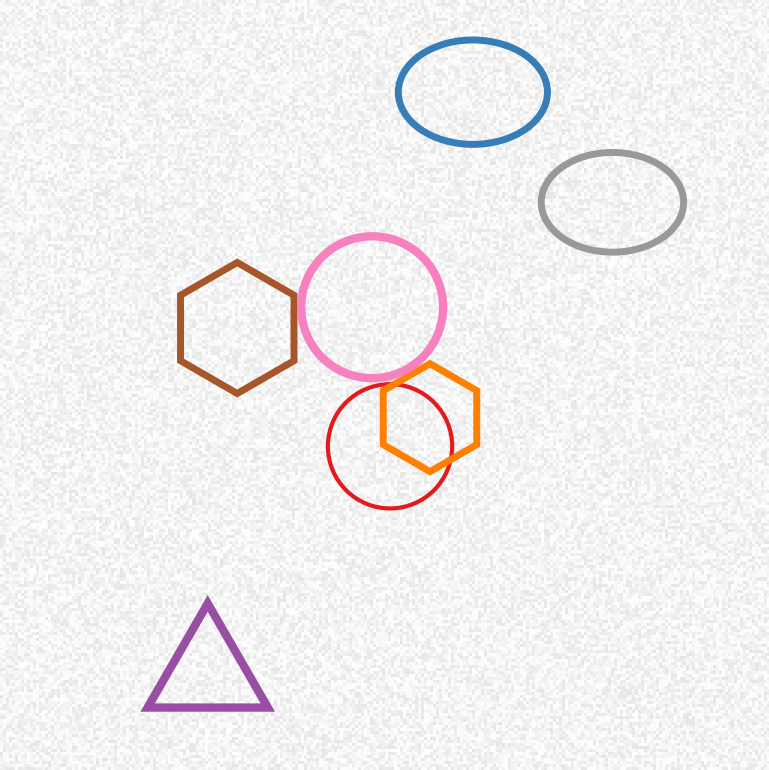[{"shape": "circle", "thickness": 1.5, "radius": 0.4, "center": [0.507, 0.42]}, {"shape": "oval", "thickness": 2.5, "radius": 0.48, "center": [0.614, 0.88]}, {"shape": "triangle", "thickness": 3, "radius": 0.45, "center": [0.27, 0.126]}, {"shape": "hexagon", "thickness": 2.5, "radius": 0.35, "center": [0.558, 0.458]}, {"shape": "hexagon", "thickness": 2.5, "radius": 0.43, "center": [0.308, 0.574]}, {"shape": "circle", "thickness": 3, "radius": 0.46, "center": [0.483, 0.601]}, {"shape": "oval", "thickness": 2.5, "radius": 0.46, "center": [0.795, 0.737]}]